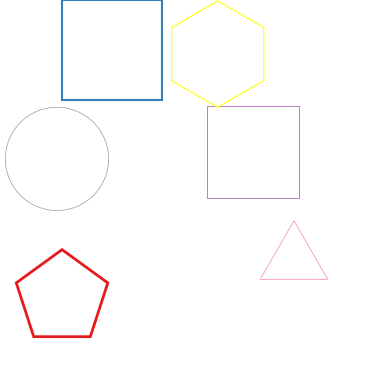[{"shape": "pentagon", "thickness": 2, "radius": 0.62, "center": [0.161, 0.227]}, {"shape": "square", "thickness": 1.5, "radius": 0.65, "center": [0.291, 0.87]}, {"shape": "square", "thickness": 0.5, "radius": 0.6, "center": [0.658, 0.606]}, {"shape": "hexagon", "thickness": 1, "radius": 0.69, "center": [0.566, 0.86]}, {"shape": "triangle", "thickness": 0.5, "radius": 0.51, "center": [0.764, 0.325]}, {"shape": "circle", "thickness": 0.5, "radius": 0.67, "center": [0.148, 0.587]}]